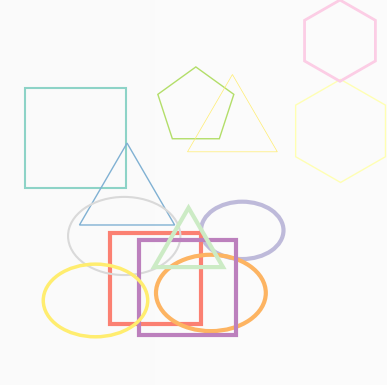[{"shape": "square", "thickness": 1.5, "radius": 0.65, "center": [0.194, 0.642]}, {"shape": "hexagon", "thickness": 1, "radius": 0.67, "center": [0.879, 0.66]}, {"shape": "oval", "thickness": 3, "radius": 0.53, "center": [0.625, 0.402]}, {"shape": "square", "thickness": 3, "radius": 0.59, "center": [0.402, 0.277]}, {"shape": "triangle", "thickness": 1, "radius": 0.71, "center": [0.328, 0.487]}, {"shape": "oval", "thickness": 3, "radius": 0.71, "center": [0.544, 0.239]}, {"shape": "pentagon", "thickness": 1, "radius": 0.52, "center": [0.505, 0.723]}, {"shape": "hexagon", "thickness": 2, "radius": 0.53, "center": [0.877, 0.894]}, {"shape": "oval", "thickness": 1.5, "radius": 0.72, "center": [0.321, 0.387]}, {"shape": "square", "thickness": 3, "radius": 0.62, "center": [0.484, 0.253]}, {"shape": "triangle", "thickness": 3, "radius": 0.51, "center": [0.487, 0.358]}, {"shape": "oval", "thickness": 2.5, "radius": 0.67, "center": [0.246, 0.22]}, {"shape": "triangle", "thickness": 0.5, "radius": 0.67, "center": [0.6, 0.673]}]